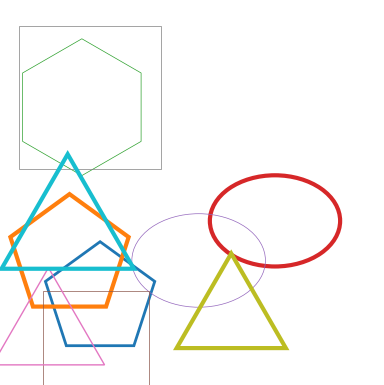[{"shape": "pentagon", "thickness": 2, "radius": 0.75, "center": [0.26, 0.223]}, {"shape": "pentagon", "thickness": 3, "radius": 0.81, "center": [0.181, 0.334]}, {"shape": "hexagon", "thickness": 0.5, "radius": 0.89, "center": [0.213, 0.722]}, {"shape": "oval", "thickness": 3, "radius": 0.85, "center": [0.714, 0.426]}, {"shape": "oval", "thickness": 0.5, "radius": 0.87, "center": [0.516, 0.323]}, {"shape": "square", "thickness": 0.5, "radius": 0.69, "center": [0.25, 0.107]}, {"shape": "triangle", "thickness": 1, "radius": 0.84, "center": [0.126, 0.136]}, {"shape": "square", "thickness": 0.5, "radius": 0.93, "center": [0.234, 0.746]}, {"shape": "triangle", "thickness": 3, "radius": 0.82, "center": [0.601, 0.178]}, {"shape": "triangle", "thickness": 3, "radius": 0.99, "center": [0.176, 0.401]}]